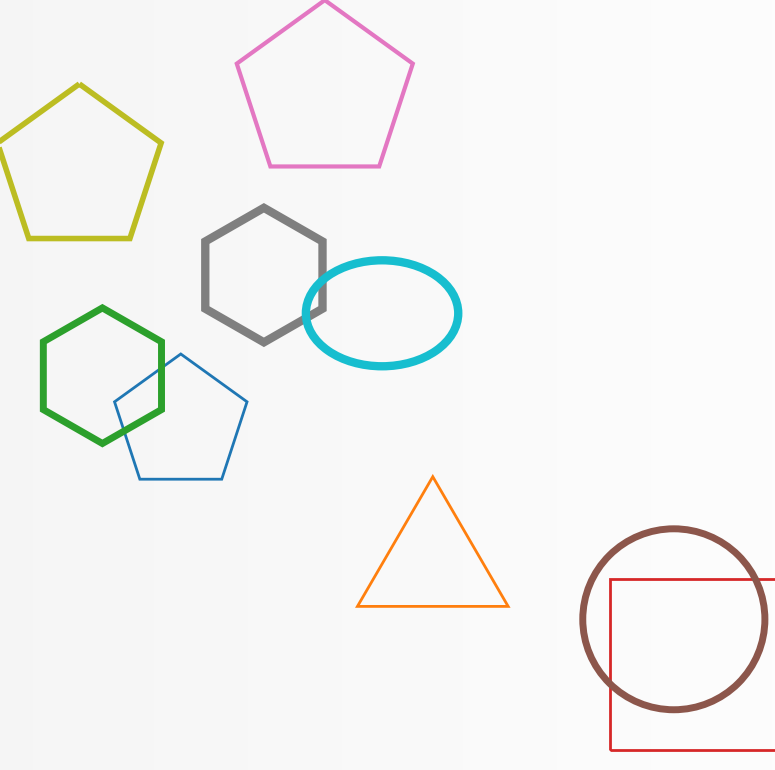[{"shape": "pentagon", "thickness": 1, "radius": 0.45, "center": [0.233, 0.45]}, {"shape": "triangle", "thickness": 1, "radius": 0.56, "center": [0.558, 0.269]}, {"shape": "hexagon", "thickness": 2.5, "radius": 0.44, "center": [0.132, 0.512]}, {"shape": "square", "thickness": 1, "radius": 0.55, "center": [0.898, 0.137]}, {"shape": "circle", "thickness": 2.5, "radius": 0.59, "center": [0.869, 0.196]}, {"shape": "pentagon", "thickness": 1.5, "radius": 0.6, "center": [0.419, 0.88]}, {"shape": "hexagon", "thickness": 3, "radius": 0.44, "center": [0.341, 0.643]}, {"shape": "pentagon", "thickness": 2, "radius": 0.55, "center": [0.102, 0.78]}, {"shape": "oval", "thickness": 3, "radius": 0.49, "center": [0.493, 0.593]}]